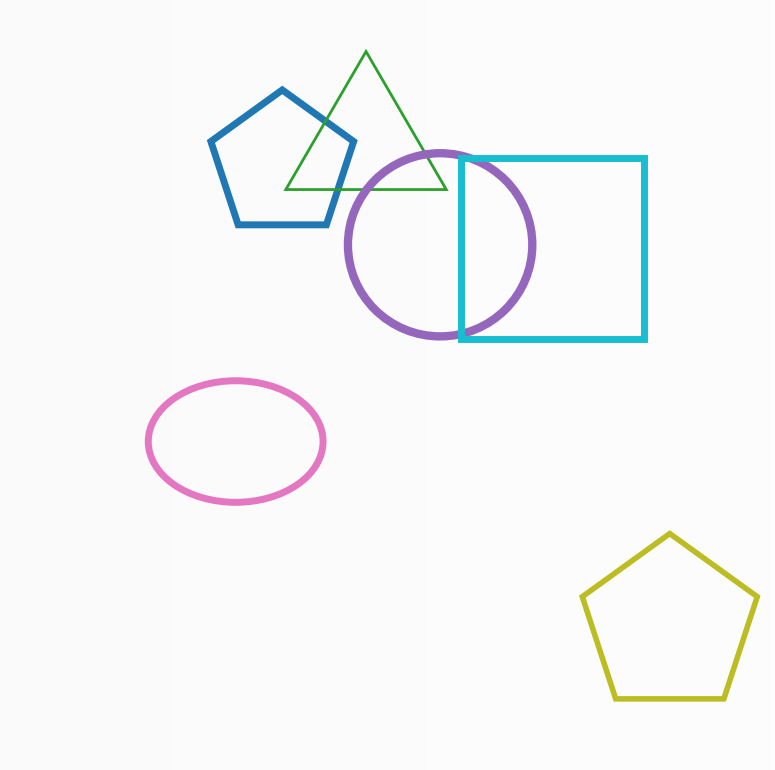[{"shape": "pentagon", "thickness": 2.5, "radius": 0.48, "center": [0.364, 0.786]}, {"shape": "triangle", "thickness": 1, "radius": 0.6, "center": [0.472, 0.814]}, {"shape": "circle", "thickness": 3, "radius": 0.59, "center": [0.568, 0.682]}, {"shape": "oval", "thickness": 2.5, "radius": 0.56, "center": [0.304, 0.427]}, {"shape": "pentagon", "thickness": 2, "radius": 0.59, "center": [0.864, 0.188]}, {"shape": "square", "thickness": 2.5, "radius": 0.59, "center": [0.713, 0.677]}]